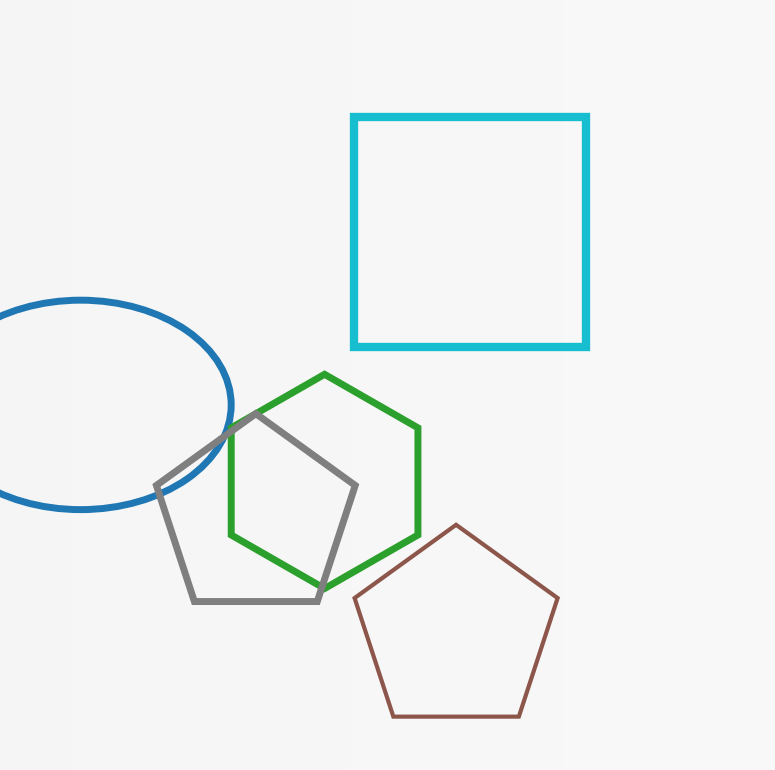[{"shape": "oval", "thickness": 2.5, "radius": 0.97, "center": [0.104, 0.474]}, {"shape": "hexagon", "thickness": 2.5, "radius": 0.7, "center": [0.419, 0.375]}, {"shape": "pentagon", "thickness": 1.5, "radius": 0.69, "center": [0.589, 0.181]}, {"shape": "pentagon", "thickness": 2.5, "radius": 0.67, "center": [0.33, 0.328]}, {"shape": "square", "thickness": 3, "radius": 0.75, "center": [0.606, 0.699]}]